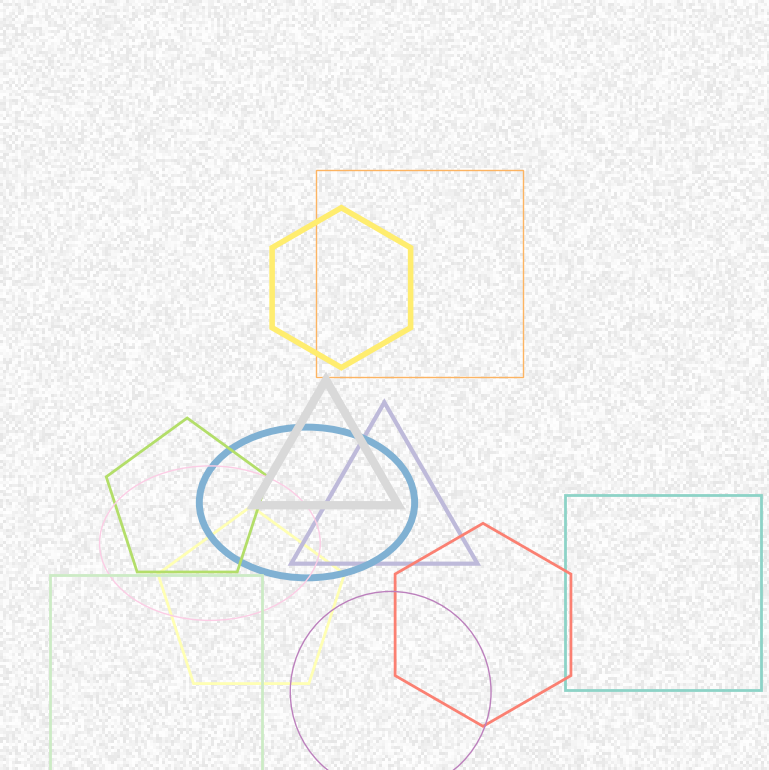[{"shape": "square", "thickness": 1, "radius": 0.64, "center": [0.861, 0.231]}, {"shape": "pentagon", "thickness": 1, "radius": 0.64, "center": [0.326, 0.215]}, {"shape": "triangle", "thickness": 1.5, "radius": 0.7, "center": [0.499, 0.338]}, {"shape": "hexagon", "thickness": 1, "radius": 0.66, "center": [0.627, 0.189]}, {"shape": "oval", "thickness": 2.5, "radius": 0.7, "center": [0.399, 0.347]}, {"shape": "square", "thickness": 0.5, "radius": 0.67, "center": [0.545, 0.645]}, {"shape": "pentagon", "thickness": 1, "radius": 0.55, "center": [0.243, 0.347]}, {"shape": "oval", "thickness": 0.5, "radius": 0.72, "center": [0.273, 0.295]}, {"shape": "triangle", "thickness": 3, "radius": 0.54, "center": [0.423, 0.398]}, {"shape": "circle", "thickness": 0.5, "radius": 0.65, "center": [0.507, 0.101]}, {"shape": "square", "thickness": 1, "radius": 0.69, "center": [0.202, 0.115]}, {"shape": "hexagon", "thickness": 2, "radius": 0.52, "center": [0.443, 0.626]}]